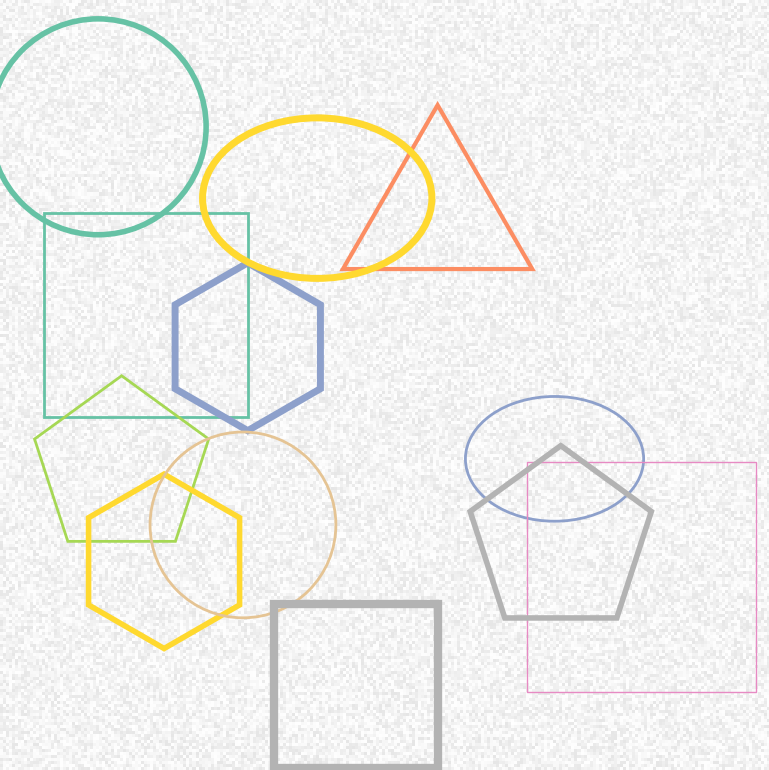[{"shape": "square", "thickness": 1, "radius": 0.66, "center": [0.189, 0.591]}, {"shape": "circle", "thickness": 2, "radius": 0.7, "center": [0.127, 0.835]}, {"shape": "triangle", "thickness": 1.5, "radius": 0.71, "center": [0.568, 0.722]}, {"shape": "oval", "thickness": 1, "radius": 0.58, "center": [0.72, 0.404]}, {"shape": "hexagon", "thickness": 2.5, "radius": 0.54, "center": [0.322, 0.55]}, {"shape": "square", "thickness": 0.5, "radius": 0.75, "center": [0.833, 0.251]}, {"shape": "pentagon", "thickness": 1, "radius": 0.59, "center": [0.158, 0.393]}, {"shape": "hexagon", "thickness": 2, "radius": 0.57, "center": [0.213, 0.271]}, {"shape": "oval", "thickness": 2.5, "radius": 0.74, "center": [0.412, 0.743]}, {"shape": "circle", "thickness": 1, "radius": 0.6, "center": [0.316, 0.318]}, {"shape": "pentagon", "thickness": 2, "radius": 0.62, "center": [0.728, 0.298]}, {"shape": "square", "thickness": 3, "radius": 0.53, "center": [0.463, 0.109]}]